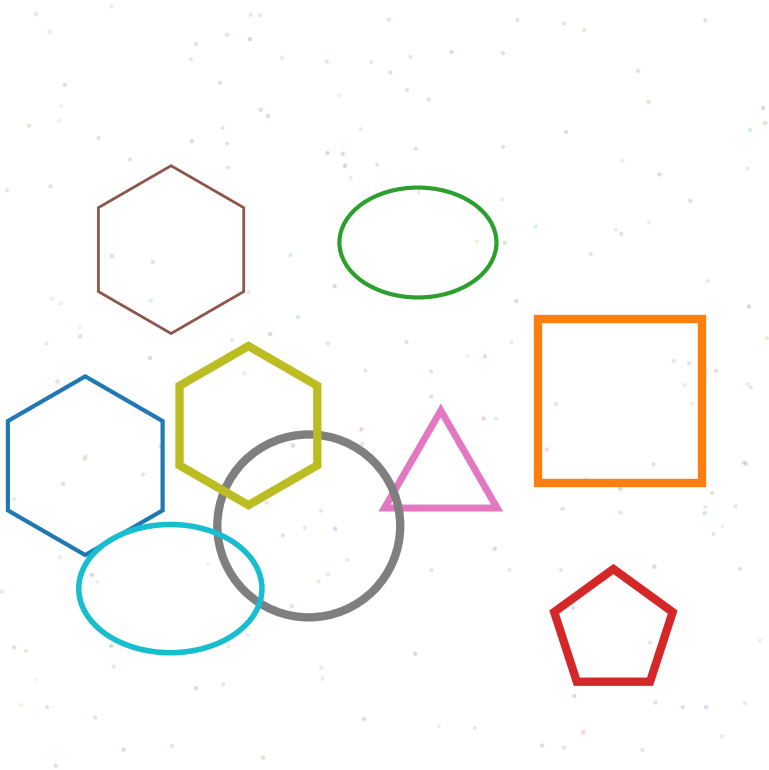[{"shape": "hexagon", "thickness": 1.5, "radius": 0.58, "center": [0.111, 0.395]}, {"shape": "square", "thickness": 3, "radius": 0.53, "center": [0.806, 0.48]}, {"shape": "oval", "thickness": 1.5, "radius": 0.51, "center": [0.543, 0.685]}, {"shape": "pentagon", "thickness": 3, "radius": 0.4, "center": [0.797, 0.18]}, {"shape": "hexagon", "thickness": 1, "radius": 0.54, "center": [0.222, 0.676]}, {"shape": "triangle", "thickness": 2.5, "radius": 0.42, "center": [0.572, 0.382]}, {"shape": "circle", "thickness": 3, "radius": 0.59, "center": [0.401, 0.317]}, {"shape": "hexagon", "thickness": 3, "radius": 0.52, "center": [0.323, 0.447]}, {"shape": "oval", "thickness": 2, "radius": 0.59, "center": [0.221, 0.236]}]